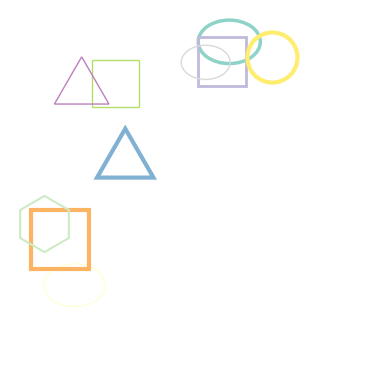[{"shape": "oval", "thickness": 2.5, "radius": 0.4, "center": [0.596, 0.891]}, {"shape": "oval", "thickness": 0.5, "radius": 0.4, "center": [0.194, 0.259]}, {"shape": "square", "thickness": 2, "radius": 0.32, "center": [0.577, 0.84]}, {"shape": "triangle", "thickness": 3, "radius": 0.42, "center": [0.325, 0.581]}, {"shape": "square", "thickness": 3, "radius": 0.38, "center": [0.156, 0.379]}, {"shape": "square", "thickness": 1, "radius": 0.3, "center": [0.3, 0.783]}, {"shape": "oval", "thickness": 1, "radius": 0.32, "center": [0.534, 0.838]}, {"shape": "triangle", "thickness": 1, "radius": 0.41, "center": [0.212, 0.771]}, {"shape": "hexagon", "thickness": 1.5, "radius": 0.36, "center": [0.116, 0.418]}, {"shape": "circle", "thickness": 3, "radius": 0.33, "center": [0.708, 0.851]}]